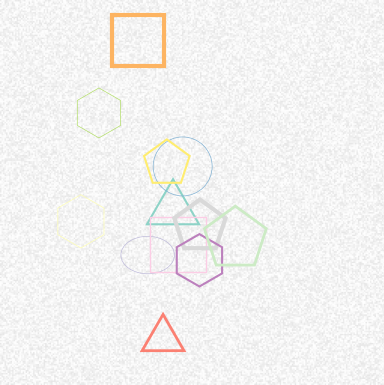[{"shape": "triangle", "thickness": 1.5, "radius": 0.39, "center": [0.449, 0.457]}, {"shape": "hexagon", "thickness": 0.5, "radius": 0.35, "center": [0.21, 0.425]}, {"shape": "oval", "thickness": 0.5, "radius": 0.35, "center": [0.384, 0.338]}, {"shape": "triangle", "thickness": 2, "radius": 0.31, "center": [0.424, 0.121]}, {"shape": "circle", "thickness": 0.5, "radius": 0.38, "center": [0.474, 0.568]}, {"shape": "square", "thickness": 3, "radius": 0.34, "center": [0.358, 0.895]}, {"shape": "hexagon", "thickness": 0.5, "radius": 0.32, "center": [0.257, 0.707]}, {"shape": "square", "thickness": 1, "radius": 0.36, "center": [0.462, 0.364]}, {"shape": "pentagon", "thickness": 3, "radius": 0.35, "center": [0.519, 0.412]}, {"shape": "hexagon", "thickness": 1.5, "radius": 0.34, "center": [0.518, 0.324]}, {"shape": "pentagon", "thickness": 2, "radius": 0.42, "center": [0.611, 0.38]}, {"shape": "pentagon", "thickness": 1.5, "radius": 0.31, "center": [0.433, 0.576]}]